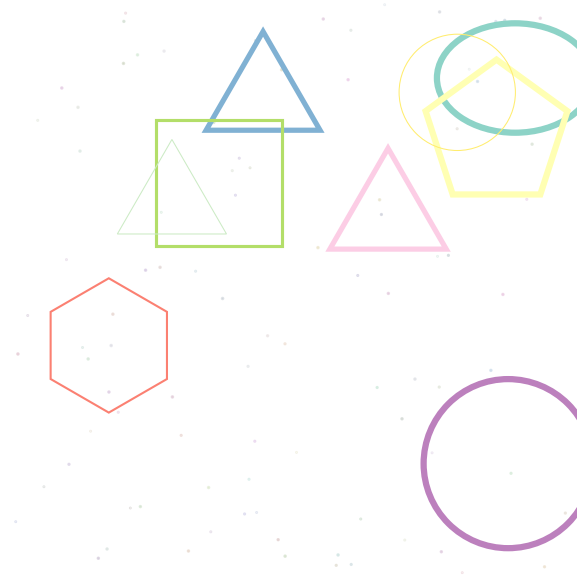[{"shape": "oval", "thickness": 3, "radius": 0.68, "center": [0.892, 0.864]}, {"shape": "pentagon", "thickness": 3, "radius": 0.65, "center": [0.86, 0.767]}, {"shape": "hexagon", "thickness": 1, "radius": 0.58, "center": [0.188, 0.401]}, {"shape": "triangle", "thickness": 2.5, "radius": 0.57, "center": [0.456, 0.831]}, {"shape": "square", "thickness": 1.5, "radius": 0.54, "center": [0.379, 0.682]}, {"shape": "triangle", "thickness": 2.5, "radius": 0.58, "center": [0.672, 0.626]}, {"shape": "circle", "thickness": 3, "radius": 0.73, "center": [0.88, 0.196]}, {"shape": "triangle", "thickness": 0.5, "radius": 0.55, "center": [0.298, 0.649]}, {"shape": "circle", "thickness": 0.5, "radius": 0.5, "center": [0.792, 0.839]}]